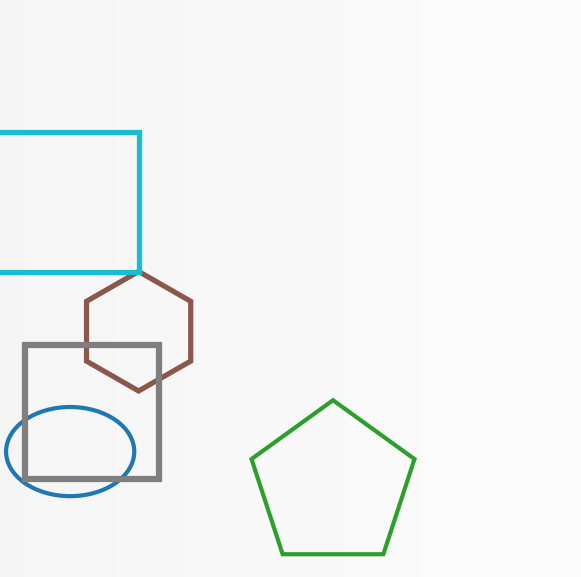[{"shape": "oval", "thickness": 2, "radius": 0.55, "center": [0.121, 0.217]}, {"shape": "pentagon", "thickness": 2, "radius": 0.74, "center": [0.573, 0.159]}, {"shape": "hexagon", "thickness": 2.5, "radius": 0.52, "center": [0.238, 0.426]}, {"shape": "square", "thickness": 3, "radius": 0.58, "center": [0.158, 0.286]}, {"shape": "square", "thickness": 2.5, "radius": 0.61, "center": [0.117, 0.649]}]